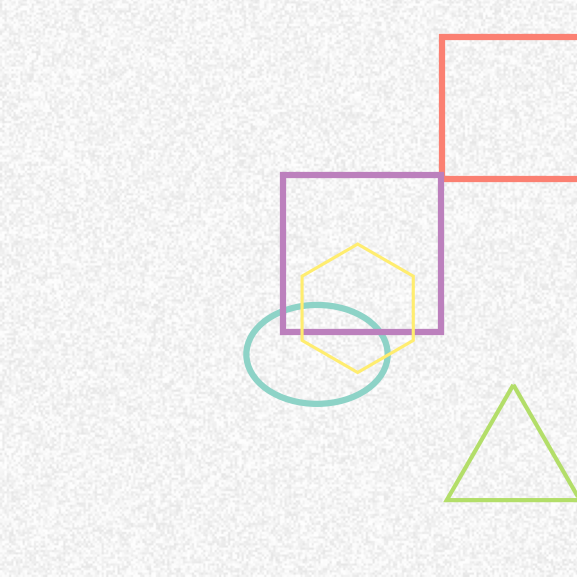[{"shape": "oval", "thickness": 3, "radius": 0.61, "center": [0.549, 0.385]}, {"shape": "square", "thickness": 3, "radius": 0.61, "center": [0.887, 0.813]}, {"shape": "triangle", "thickness": 2, "radius": 0.67, "center": [0.889, 0.2]}, {"shape": "square", "thickness": 3, "radius": 0.68, "center": [0.627, 0.56]}, {"shape": "hexagon", "thickness": 1.5, "radius": 0.56, "center": [0.619, 0.465]}]